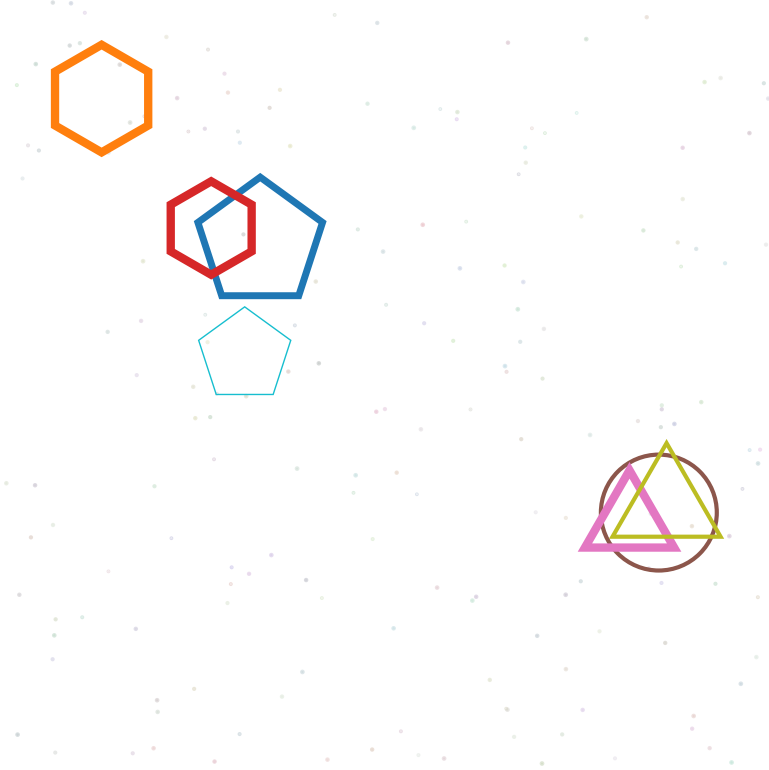[{"shape": "pentagon", "thickness": 2.5, "radius": 0.43, "center": [0.338, 0.685]}, {"shape": "hexagon", "thickness": 3, "radius": 0.35, "center": [0.132, 0.872]}, {"shape": "hexagon", "thickness": 3, "radius": 0.3, "center": [0.274, 0.704]}, {"shape": "circle", "thickness": 1.5, "radius": 0.38, "center": [0.856, 0.334]}, {"shape": "triangle", "thickness": 3, "radius": 0.33, "center": [0.818, 0.322]}, {"shape": "triangle", "thickness": 1.5, "radius": 0.41, "center": [0.866, 0.343]}, {"shape": "pentagon", "thickness": 0.5, "radius": 0.31, "center": [0.318, 0.539]}]